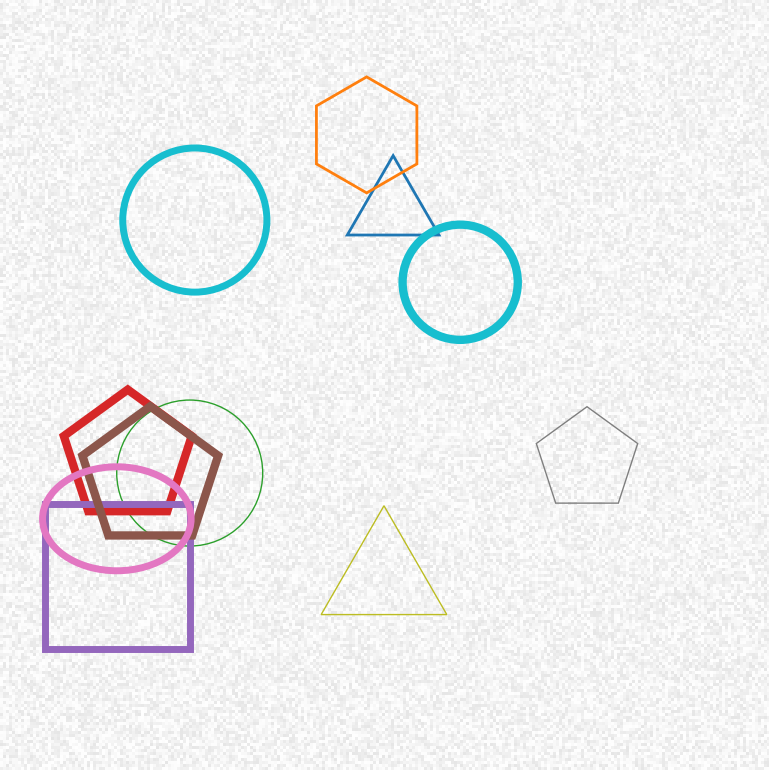[{"shape": "triangle", "thickness": 1, "radius": 0.34, "center": [0.511, 0.729]}, {"shape": "hexagon", "thickness": 1, "radius": 0.38, "center": [0.476, 0.825]}, {"shape": "circle", "thickness": 0.5, "radius": 0.47, "center": [0.246, 0.386]}, {"shape": "pentagon", "thickness": 3, "radius": 0.44, "center": [0.166, 0.407]}, {"shape": "square", "thickness": 2.5, "radius": 0.47, "center": [0.153, 0.251]}, {"shape": "pentagon", "thickness": 3, "radius": 0.46, "center": [0.195, 0.38]}, {"shape": "oval", "thickness": 2.5, "radius": 0.48, "center": [0.152, 0.326]}, {"shape": "pentagon", "thickness": 0.5, "radius": 0.35, "center": [0.762, 0.403]}, {"shape": "triangle", "thickness": 0.5, "radius": 0.47, "center": [0.499, 0.249]}, {"shape": "circle", "thickness": 2.5, "radius": 0.47, "center": [0.253, 0.714]}, {"shape": "circle", "thickness": 3, "radius": 0.37, "center": [0.598, 0.633]}]